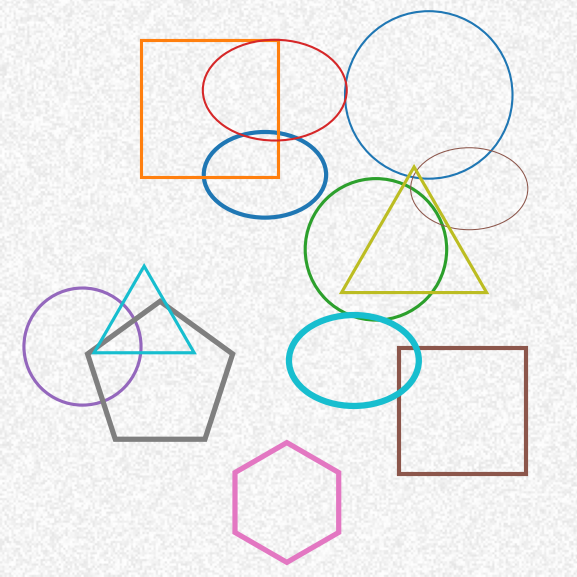[{"shape": "oval", "thickness": 2, "radius": 0.53, "center": [0.459, 0.696]}, {"shape": "circle", "thickness": 1, "radius": 0.73, "center": [0.742, 0.835]}, {"shape": "square", "thickness": 1.5, "radius": 0.59, "center": [0.362, 0.812]}, {"shape": "circle", "thickness": 1.5, "radius": 0.61, "center": [0.651, 0.567]}, {"shape": "oval", "thickness": 1, "radius": 0.62, "center": [0.476, 0.843]}, {"shape": "circle", "thickness": 1.5, "radius": 0.51, "center": [0.143, 0.399]}, {"shape": "square", "thickness": 2, "radius": 0.55, "center": [0.801, 0.288]}, {"shape": "oval", "thickness": 0.5, "radius": 0.51, "center": [0.813, 0.672]}, {"shape": "hexagon", "thickness": 2.5, "radius": 0.52, "center": [0.497, 0.129]}, {"shape": "pentagon", "thickness": 2.5, "radius": 0.66, "center": [0.277, 0.345]}, {"shape": "triangle", "thickness": 1.5, "radius": 0.73, "center": [0.717, 0.565]}, {"shape": "triangle", "thickness": 1.5, "radius": 0.5, "center": [0.25, 0.438]}, {"shape": "oval", "thickness": 3, "radius": 0.56, "center": [0.613, 0.375]}]